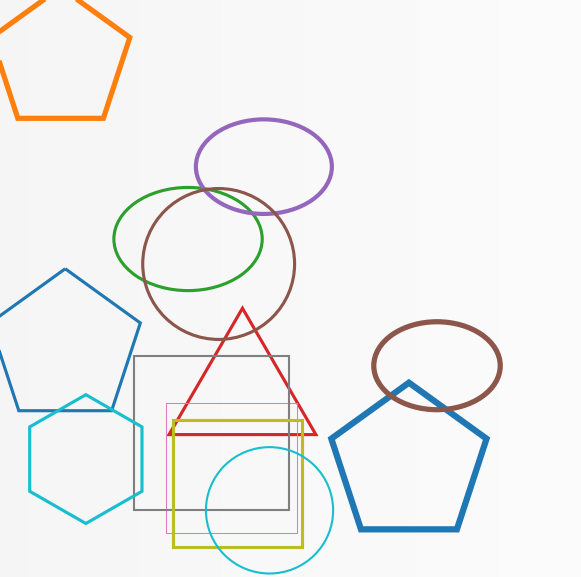[{"shape": "pentagon", "thickness": 3, "radius": 0.7, "center": [0.704, 0.196]}, {"shape": "pentagon", "thickness": 1.5, "radius": 0.68, "center": [0.112, 0.398]}, {"shape": "pentagon", "thickness": 2.5, "radius": 0.63, "center": [0.104, 0.896]}, {"shape": "oval", "thickness": 1.5, "radius": 0.64, "center": [0.324, 0.585]}, {"shape": "triangle", "thickness": 1.5, "radius": 0.73, "center": [0.417, 0.32]}, {"shape": "oval", "thickness": 2, "radius": 0.58, "center": [0.454, 0.711]}, {"shape": "circle", "thickness": 1.5, "radius": 0.65, "center": [0.376, 0.542]}, {"shape": "oval", "thickness": 2.5, "radius": 0.54, "center": [0.752, 0.366]}, {"shape": "square", "thickness": 0.5, "radius": 0.57, "center": [0.398, 0.189]}, {"shape": "square", "thickness": 1, "radius": 0.67, "center": [0.364, 0.25]}, {"shape": "square", "thickness": 1.5, "radius": 0.55, "center": [0.409, 0.162]}, {"shape": "circle", "thickness": 1, "radius": 0.55, "center": [0.464, 0.115]}, {"shape": "hexagon", "thickness": 1.5, "radius": 0.56, "center": [0.148, 0.204]}]